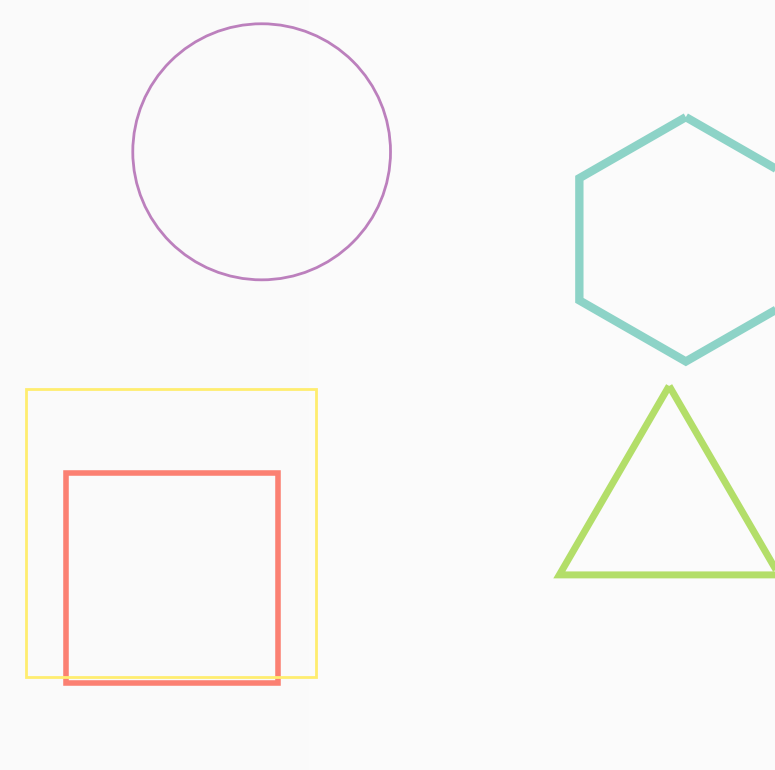[{"shape": "hexagon", "thickness": 3, "radius": 0.79, "center": [0.885, 0.689]}, {"shape": "square", "thickness": 2, "radius": 0.68, "center": [0.222, 0.25]}, {"shape": "triangle", "thickness": 2.5, "radius": 0.82, "center": [0.863, 0.335]}, {"shape": "circle", "thickness": 1, "radius": 0.83, "center": [0.338, 0.803]}, {"shape": "square", "thickness": 1, "radius": 0.93, "center": [0.221, 0.308]}]